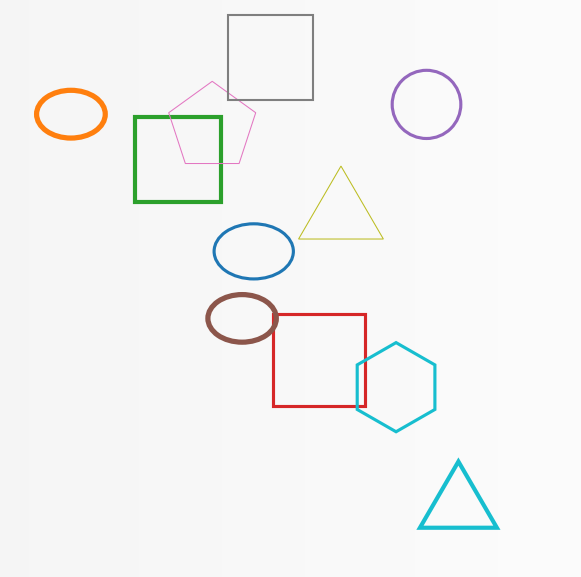[{"shape": "oval", "thickness": 1.5, "radius": 0.34, "center": [0.437, 0.564]}, {"shape": "oval", "thickness": 2.5, "radius": 0.3, "center": [0.122, 0.801]}, {"shape": "square", "thickness": 2, "radius": 0.37, "center": [0.306, 0.723]}, {"shape": "square", "thickness": 1.5, "radius": 0.4, "center": [0.549, 0.376]}, {"shape": "circle", "thickness": 1.5, "radius": 0.3, "center": [0.734, 0.818]}, {"shape": "oval", "thickness": 2.5, "radius": 0.29, "center": [0.417, 0.448]}, {"shape": "pentagon", "thickness": 0.5, "radius": 0.39, "center": [0.365, 0.78]}, {"shape": "square", "thickness": 1, "radius": 0.37, "center": [0.465, 0.9]}, {"shape": "triangle", "thickness": 0.5, "radius": 0.42, "center": [0.587, 0.627]}, {"shape": "hexagon", "thickness": 1.5, "radius": 0.39, "center": [0.681, 0.329]}, {"shape": "triangle", "thickness": 2, "radius": 0.38, "center": [0.789, 0.124]}]